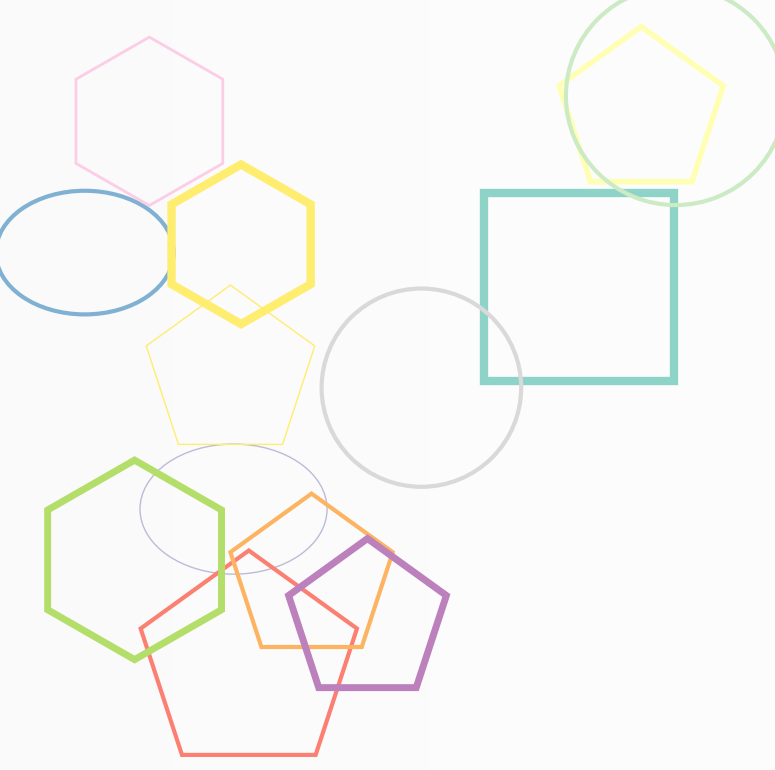[{"shape": "square", "thickness": 3, "radius": 0.61, "center": [0.747, 0.627]}, {"shape": "pentagon", "thickness": 2, "radius": 0.56, "center": [0.827, 0.854]}, {"shape": "oval", "thickness": 0.5, "radius": 0.6, "center": [0.301, 0.339]}, {"shape": "pentagon", "thickness": 1.5, "radius": 0.73, "center": [0.321, 0.138]}, {"shape": "oval", "thickness": 1.5, "radius": 0.57, "center": [0.109, 0.672]}, {"shape": "pentagon", "thickness": 1.5, "radius": 0.55, "center": [0.402, 0.249]}, {"shape": "hexagon", "thickness": 2.5, "radius": 0.65, "center": [0.174, 0.273]}, {"shape": "hexagon", "thickness": 1, "radius": 0.55, "center": [0.193, 0.842]}, {"shape": "circle", "thickness": 1.5, "radius": 0.64, "center": [0.544, 0.497]}, {"shape": "pentagon", "thickness": 2.5, "radius": 0.54, "center": [0.474, 0.194]}, {"shape": "circle", "thickness": 1.5, "radius": 0.71, "center": [0.872, 0.875]}, {"shape": "hexagon", "thickness": 3, "radius": 0.52, "center": [0.311, 0.683]}, {"shape": "pentagon", "thickness": 0.5, "radius": 0.57, "center": [0.297, 0.515]}]